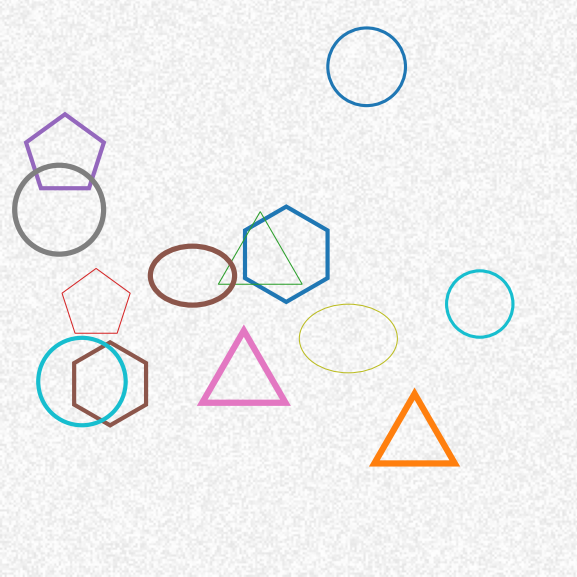[{"shape": "circle", "thickness": 1.5, "radius": 0.34, "center": [0.635, 0.883]}, {"shape": "hexagon", "thickness": 2, "radius": 0.41, "center": [0.496, 0.559]}, {"shape": "triangle", "thickness": 3, "radius": 0.4, "center": [0.718, 0.237]}, {"shape": "triangle", "thickness": 0.5, "radius": 0.42, "center": [0.451, 0.549]}, {"shape": "pentagon", "thickness": 0.5, "radius": 0.31, "center": [0.166, 0.472]}, {"shape": "pentagon", "thickness": 2, "radius": 0.35, "center": [0.113, 0.73]}, {"shape": "oval", "thickness": 2.5, "radius": 0.36, "center": [0.333, 0.522]}, {"shape": "hexagon", "thickness": 2, "radius": 0.36, "center": [0.191, 0.334]}, {"shape": "triangle", "thickness": 3, "radius": 0.42, "center": [0.422, 0.343]}, {"shape": "circle", "thickness": 2.5, "radius": 0.38, "center": [0.102, 0.636]}, {"shape": "oval", "thickness": 0.5, "radius": 0.42, "center": [0.603, 0.413]}, {"shape": "circle", "thickness": 2, "radius": 0.38, "center": [0.142, 0.338]}, {"shape": "circle", "thickness": 1.5, "radius": 0.29, "center": [0.831, 0.473]}]